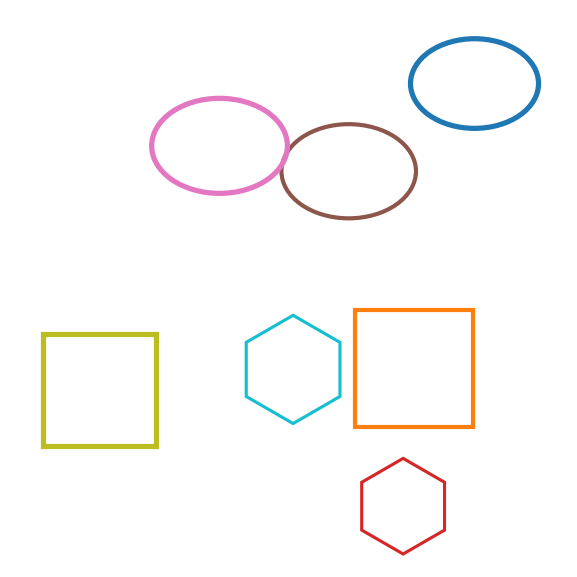[{"shape": "oval", "thickness": 2.5, "radius": 0.55, "center": [0.822, 0.854]}, {"shape": "square", "thickness": 2, "radius": 0.51, "center": [0.717, 0.361]}, {"shape": "hexagon", "thickness": 1.5, "radius": 0.41, "center": [0.698, 0.123]}, {"shape": "oval", "thickness": 2, "radius": 0.58, "center": [0.604, 0.703]}, {"shape": "oval", "thickness": 2.5, "radius": 0.59, "center": [0.38, 0.747]}, {"shape": "square", "thickness": 2.5, "radius": 0.49, "center": [0.172, 0.323]}, {"shape": "hexagon", "thickness": 1.5, "radius": 0.47, "center": [0.508, 0.359]}]